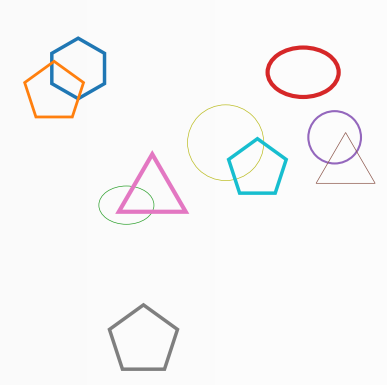[{"shape": "hexagon", "thickness": 2.5, "radius": 0.39, "center": [0.202, 0.822]}, {"shape": "pentagon", "thickness": 2, "radius": 0.4, "center": [0.14, 0.761]}, {"shape": "oval", "thickness": 0.5, "radius": 0.36, "center": [0.326, 0.467]}, {"shape": "oval", "thickness": 3, "radius": 0.46, "center": [0.782, 0.812]}, {"shape": "circle", "thickness": 1.5, "radius": 0.34, "center": [0.864, 0.643]}, {"shape": "triangle", "thickness": 0.5, "radius": 0.44, "center": [0.892, 0.568]}, {"shape": "triangle", "thickness": 3, "radius": 0.5, "center": [0.393, 0.5]}, {"shape": "pentagon", "thickness": 2.5, "radius": 0.46, "center": [0.37, 0.116]}, {"shape": "circle", "thickness": 0.5, "radius": 0.49, "center": [0.582, 0.629]}, {"shape": "pentagon", "thickness": 2.5, "radius": 0.39, "center": [0.664, 0.562]}]